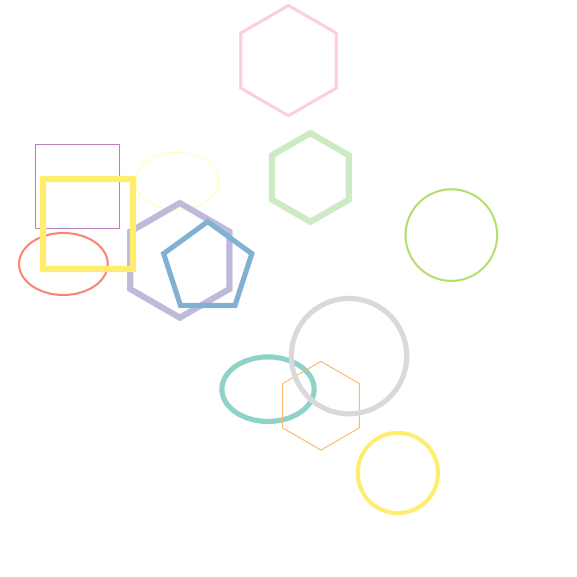[{"shape": "oval", "thickness": 2.5, "radius": 0.4, "center": [0.464, 0.325]}, {"shape": "oval", "thickness": 0.5, "radius": 0.36, "center": [0.307, 0.685]}, {"shape": "hexagon", "thickness": 3, "radius": 0.5, "center": [0.311, 0.548]}, {"shape": "oval", "thickness": 1, "radius": 0.38, "center": [0.11, 0.542]}, {"shape": "pentagon", "thickness": 2.5, "radius": 0.4, "center": [0.36, 0.535]}, {"shape": "hexagon", "thickness": 0.5, "radius": 0.38, "center": [0.556, 0.297]}, {"shape": "circle", "thickness": 1, "radius": 0.4, "center": [0.782, 0.592]}, {"shape": "hexagon", "thickness": 1.5, "radius": 0.48, "center": [0.5, 0.894]}, {"shape": "circle", "thickness": 2.5, "radius": 0.5, "center": [0.604, 0.382]}, {"shape": "square", "thickness": 0.5, "radius": 0.36, "center": [0.133, 0.677]}, {"shape": "hexagon", "thickness": 3, "radius": 0.38, "center": [0.537, 0.692]}, {"shape": "square", "thickness": 3, "radius": 0.39, "center": [0.152, 0.611]}, {"shape": "circle", "thickness": 2, "radius": 0.35, "center": [0.689, 0.18]}]